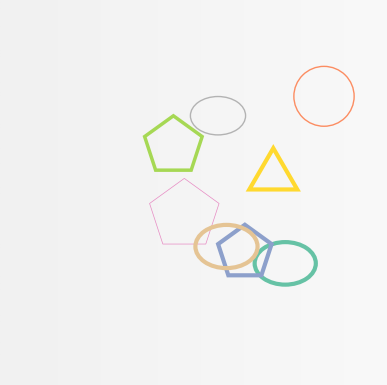[{"shape": "oval", "thickness": 3, "radius": 0.39, "center": [0.736, 0.316]}, {"shape": "circle", "thickness": 1, "radius": 0.39, "center": [0.836, 0.75]}, {"shape": "pentagon", "thickness": 3, "radius": 0.36, "center": [0.632, 0.344]}, {"shape": "pentagon", "thickness": 0.5, "radius": 0.47, "center": [0.476, 0.442]}, {"shape": "pentagon", "thickness": 2.5, "radius": 0.39, "center": [0.447, 0.621]}, {"shape": "triangle", "thickness": 3, "radius": 0.36, "center": [0.705, 0.544]}, {"shape": "oval", "thickness": 3, "radius": 0.4, "center": [0.584, 0.36]}, {"shape": "oval", "thickness": 1, "radius": 0.36, "center": [0.563, 0.699]}]